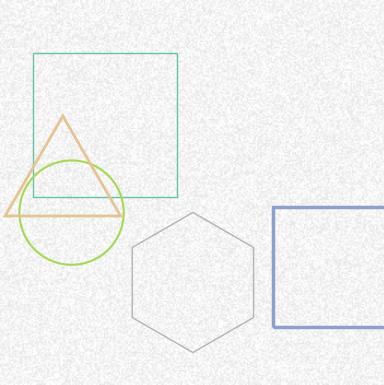[{"shape": "square", "thickness": 1, "radius": 0.94, "center": [0.272, 0.674]}, {"shape": "square", "thickness": 2.5, "radius": 0.78, "center": [0.865, 0.306]}, {"shape": "circle", "thickness": 1.5, "radius": 0.68, "center": [0.186, 0.448]}, {"shape": "triangle", "thickness": 2, "radius": 0.87, "center": [0.163, 0.526]}, {"shape": "hexagon", "thickness": 1, "radius": 0.91, "center": [0.501, 0.266]}]